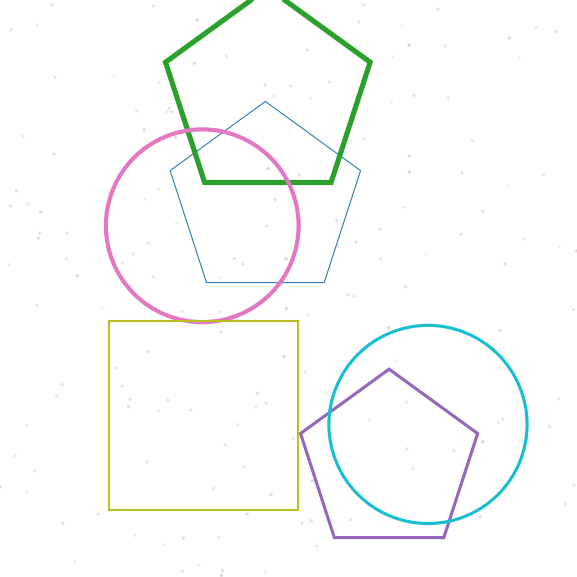[{"shape": "pentagon", "thickness": 0.5, "radius": 0.87, "center": [0.459, 0.65]}, {"shape": "pentagon", "thickness": 2.5, "radius": 0.93, "center": [0.464, 0.834]}, {"shape": "pentagon", "thickness": 1.5, "radius": 0.81, "center": [0.674, 0.199]}, {"shape": "circle", "thickness": 2, "radius": 0.83, "center": [0.35, 0.608]}, {"shape": "square", "thickness": 1, "radius": 0.82, "center": [0.352, 0.28]}, {"shape": "circle", "thickness": 1.5, "radius": 0.86, "center": [0.741, 0.264]}]